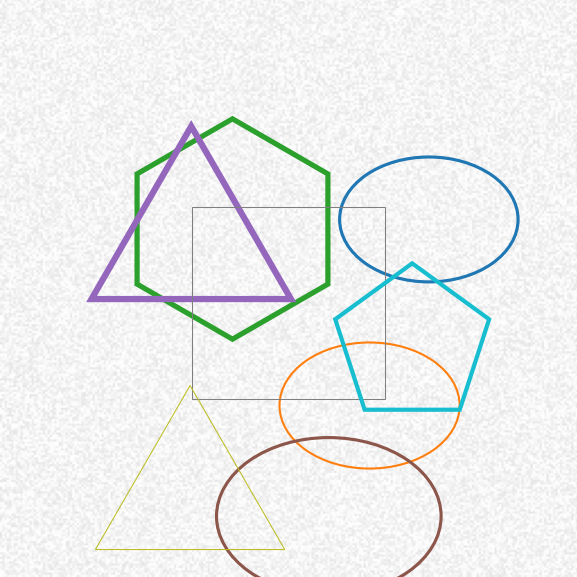[{"shape": "oval", "thickness": 1.5, "radius": 0.77, "center": [0.743, 0.619]}, {"shape": "oval", "thickness": 1, "radius": 0.78, "center": [0.64, 0.297]}, {"shape": "hexagon", "thickness": 2.5, "radius": 0.95, "center": [0.403, 0.603]}, {"shape": "triangle", "thickness": 3, "radius": 1.0, "center": [0.331, 0.581]}, {"shape": "oval", "thickness": 1.5, "radius": 0.97, "center": [0.569, 0.105]}, {"shape": "square", "thickness": 0.5, "radius": 0.84, "center": [0.499, 0.474]}, {"shape": "triangle", "thickness": 0.5, "radius": 0.95, "center": [0.329, 0.142]}, {"shape": "pentagon", "thickness": 2, "radius": 0.7, "center": [0.714, 0.403]}]